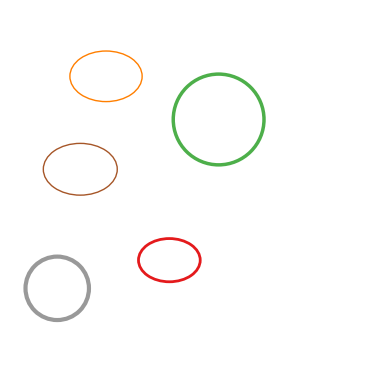[{"shape": "oval", "thickness": 2, "radius": 0.4, "center": [0.44, 0.324]}, {"shape": "circle", "thickness": 2.5, "radius": 0.59, "center": [0.568, 0.69]}, {"shape": "oval", "thickness": 1, "radius": 0.47, "center": [0.275, 0.802]}, {"shape": "oval", "thickness": 1, "radius": 0.48, "center": [0.209, 0.56]}, {"shape": "circle", "thickness": 3, "radius": 0.41, "center": [0.149, 0.251]}]